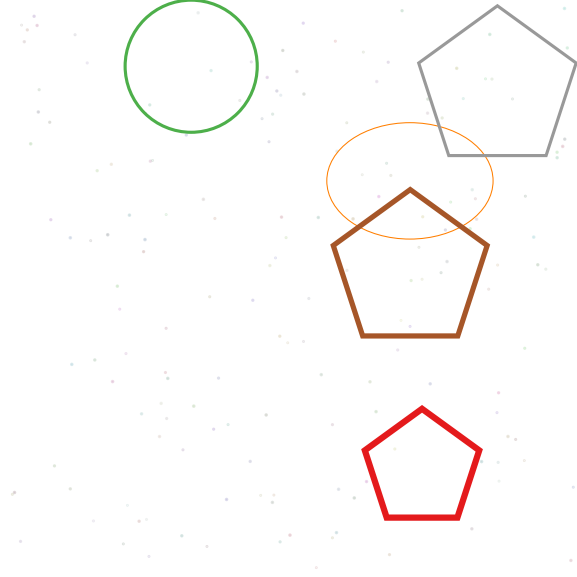[{"shape": "pentagon", "thickness": 3, "radius": 0.52, "center": [0.731, 0.187]}, {"shape": "circle", "thickness": 1.5, "radius": 0.57, "center": [0.331, 0.884]}, {"shape": "oval", "thickness": 0.5, "radius": 0.72, "center": [0.71, 0.686]}, {"shape": "pentagon", "thickness": 2.5, "radius": 0.7, "center": [0.71, 0.531]}, {"shape": "pentagon", "thickness": 1.5, "radius": 0.72, "center": [0.861, 0.846]}]